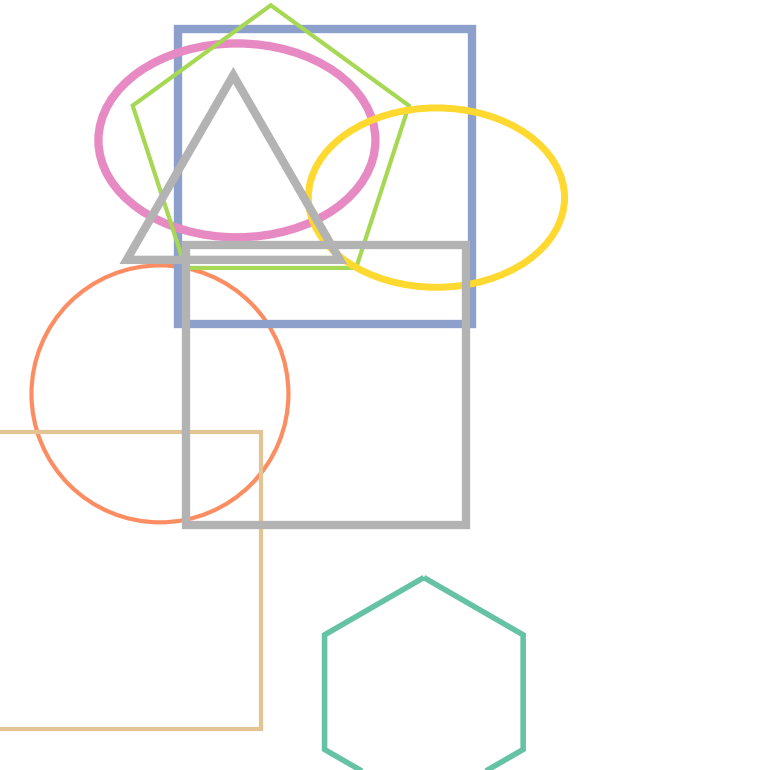[{"shape": "hexagon", "thickness": 2, "radius": 0.74, "center": [0.55, 0.101]}, {"shape": "circle", "thickness": 1.5, "radius": 0.83, "center": [0.208, 0.488]}, {"shape": "square", "thickness": 3, "radius": 0.96, "center": [0.422, 0.771]}, {"shape": "oval", "thickness": 3, "radius": 0.9, "center": [0.308, 0.818]}, {"shape": "pentagon", "thickness": 1.5, "radius": 0.94, "center": [0.352, 0.805]}, {"shape": "oval", "thickness": 2.5, "radius": 0.83, "center": [0.567, 0.743]}, {"shape": "square", "thickness": 1.5, "radius": 0.96, "center": [0.146, 0.246]}, {"shape": "triangle", "thickness": 3, "radius": 0.8, "center": [0.303, 0.742]}, {"shape": "square", "thickness": 3, "radius": 0.91, "center": [0.423, 0.5]}]